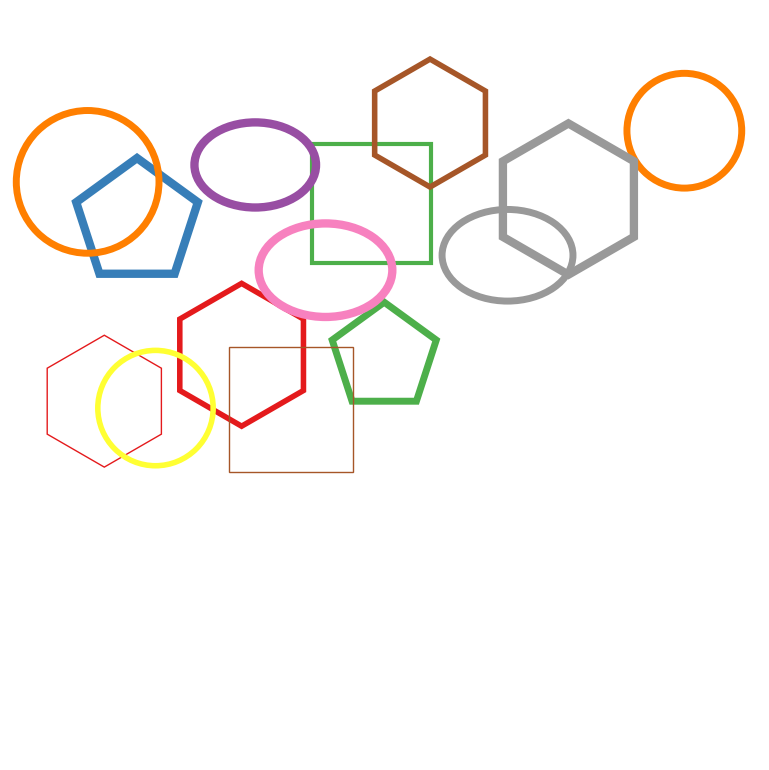[{"shape": "hexagon", "thickness": 0.5, "radius": 0.43, "center": [0.135, 0.479]}, {"shape": "hexagon", "thickness": 2, "radius": 0.46, "center": [0.314, 0.539]}, {"shape": "pentagon", "thickness": 3, "radius": 0.42, "center": [0.178, 0.712]}, {"shape": "pentagon", "thickness": 2.5, "radius": 0.36, "center": [0.499, 0.536]}, {"shape": "square", "thickness": 1.5, "radius": 0.39, "center": [0.482, 0.735]}, {"shape": "oval", "thickness": 3, "radius": 0.39, "center": [0.331, 0.786]}, {"shape": "circle", "thickness": 2.5, "radius": 0.46, "center": [0.114, 0.764]}, {"shape": "circle", "thickness": 2.5, "radius": 0.37, "center": [0.889, 0.83]}, {"shape": "circle", "thickness": 2, "radius": 0.37, "center": [0.202, 0.47]}, {"shape": "hexagon", "thickness": 2, "radius": 0.42, "center": [0.559, 0.84]}, {"shape": "square", "thickness": 0.5, "radius": 0.4, "center": [0.378, 0.468]}, {"shape": "oval", "thickness": 3, "radius": 0.43, "center": [0.423, 0.649]}, {"shape": "oval", "thickness": 2.5, "radius": 0.43, "center": [0.659, 0.668]}, {"shape": "hexagon", "thickness": 3, "radius": 0.49, "center": [0.738, 0.741]}]